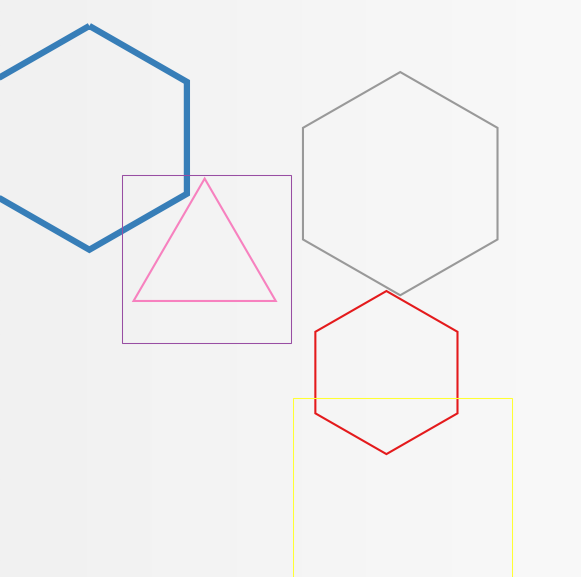[{"shape": "hexagon", "thickness": 1, "radius": 0.71, "center": [0.665, 0.354]}, {"shape": "hexagon", "thickness": 3, "radius": 0.97, "center": [0.154, 0.76]}, {"shape": "square", "thickness": 0.5, "radius": 0.73, "center": [0.355, 0.55]}, {"shape": "square", "thickness": 0.5, "radius": 0.94, "center": [0.693, 0.122]}, {"shape": "triangle", "thickness": 1, "radius": 0.71, "center": [0.352, 0.549]}, {"shape": "hexagon", "thickness": 1, "radius": 0.97, "center": [0.689, 0.681]}]